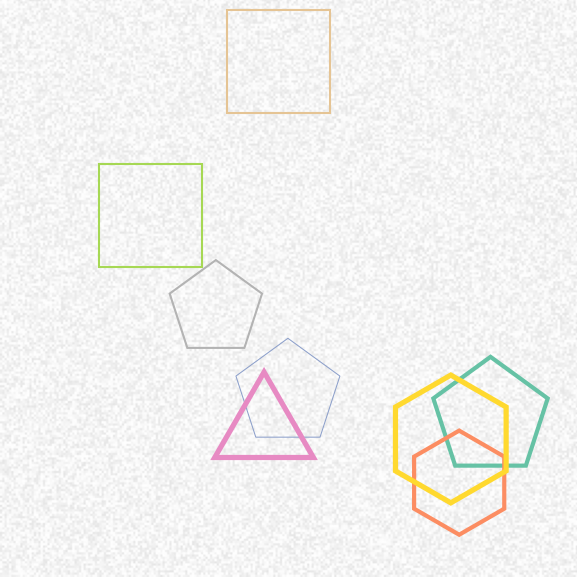[{"shape": "pentagon", "thickness": 2, "radius": 0.52, "center": [0.849, 0.277]}, {"shape": "hexagon", "thickness": 2, "radius": 0.45, "center": [0.795, 0.163]}, {"shape": "pentagon", "thickness": 0.5, "radius": 0.47, "center": [0.499, 0.319]}, {"shape": "triangle", "thickness": 2.5, "radius": 0.49, "center": [0.457, 0.256]}, {"shape": "square", "thickness": 1, "radius": 0.45, "center": [0.261, 0.626]}, {"shape": "hexagon", "thickness": 2.5, "radius": 0.55, "center": [0.781, 0.239]}, {"shape": "square", "thickness": 1, "radius": 0.44, "center": [0.482, 0.893]}, {"shape": "pentagon", "thickness": 1, "radius": 0.42, "center": [0.374, 0.465]}]